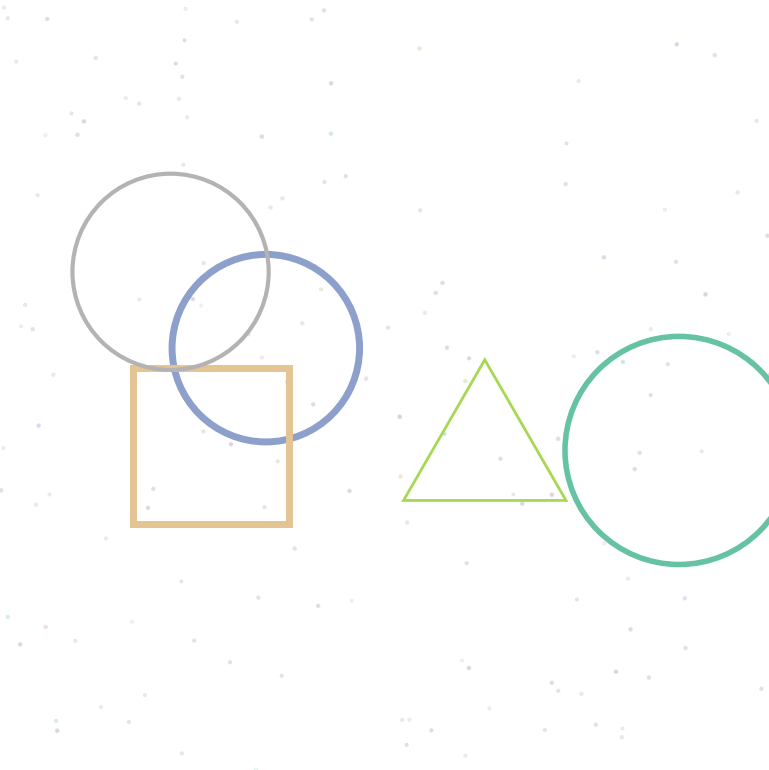[{"shape": "circle", "thickness": 2, "radius": 0.74, "center": [0.882, 0.415]}, {"shape": "circle", "thickness": 2.5, "radius": 0.61, "center": [0.345, 0.548]}, {"shape": "triangle", "thickness": 1, "radius": 0.61, "center": [0.63, 0.411]}, {"shape": "square", "thickness": 2.5, "radius": 0.51, "center": [0.274, 0.421]}, {"shape": "circle", "thickness": 1.5, "radius": 0.64, "center": [0.222, 0.647]}]